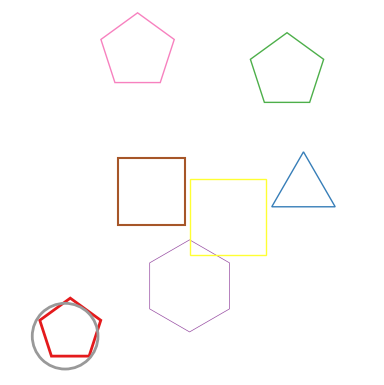[{"shape": "pentagon", "thickness": 2, "radius": 0.42, "center": [0.183, 0.142]}, {"shape": "triangle", "thickness": 1, "radius": 0.48, "center": [0.788, 0.51]}, {"shape": "pentagon", "thickness": 1, "radius": 0.5, "center": [0.746, 0.815]}, {"shape": "hexagon", "thickness": 0.5, "radius": 0.6, "center": [0.492, 0.257]}, {"shape": "square", "thickness": 1, "radius": 0.49, "center": [0.593, 0.437]}, {"shape": "square", "thickness": 1.5, "radius": 0.44, "center": [0.394, 0.503]}, {"shape": "pentagon", "thickness": 1, "radius": 0.5, "center": [0.357, 0.867]}, {"shape": "circle", "thickness": 2, "radius": 0.43, "center": [0.169, 0.127]}]